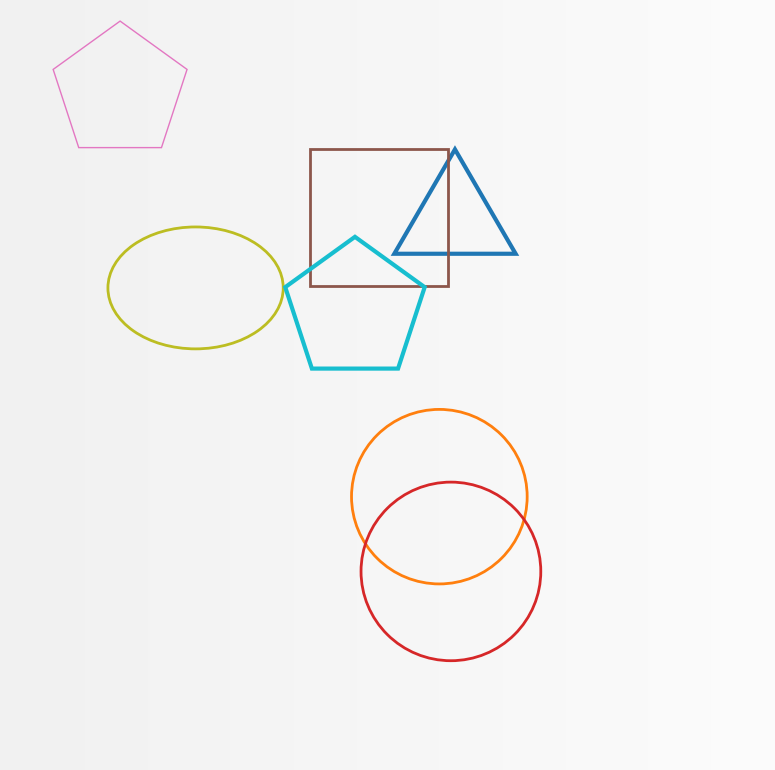[{"shape": "triangle", "thickness": 1.5, "radius": 0.45, "center": [0.587, 0.716]}, {"shape": "circle", "thickness": 1, "radius": 0.57, "center": [0.567, 0.355]}, {"shape": "circle", "thickness": 1, "radius": 0.58, "center": [0.582, 0.258]}, {"shape": "square", "thickness": 1, "radius": 0.45, "center": [0.49, 0.717]}, {"shape": "pentagon", "thickness": 0.5, "radius": 0.45, "center": [0.155, 0.882]}, {"shape": "oval", "thickness": 1, "radius": 0.57, "center": [0.252, 0.626]}, {"shape": "pentagon", "thickness": 1.5, "radius": 0.47, "center": [0.458, 0.598]}]